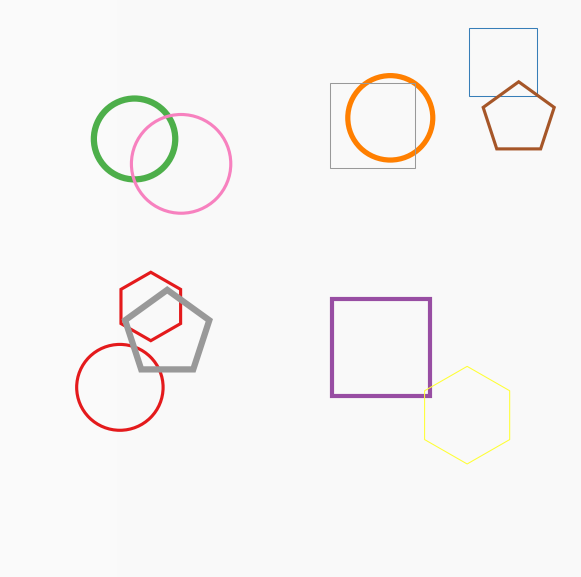[{"shape": "circle", "thickness": 1.5, "radius": 0.37, "center": [0.206, 0.328]}, {"shape": "hexagon", "thickness": 1.5, "radius": 0.3, "center": [0.259, 0.468]}, {"shape": "square", "thickness": 0.5, "radius": 0.29, "center": [0.865, 0.892]}, {"shape": "circle", "thickness": 3, "radius": 0.35, "center": [0.232, 0.759]}, {"shape": "square", "thickness": 2, "radius": 0.42, "center": [0.656, 0.397]}, {"shape": "circle", "thickness": 2.5, "radius": 0.37, "center": [0.671, 0.795]}, {"shape": "hexagon", "thickness": 0.5, "radius": 0.42, "center": [0.804, 0.28]}, {"shape": "pentagon", "thickness": 1.5, "radius": 0.32, "center": [0.892, 0.793]}, {"shape": "circle", "thickness": 1.5, "radius": 0.43, "center": [0.312, 0.715]}, {"shape": "pentagon", "thickness": 3, "radius": 0.38, "center": [0.288, 0.421]}, {"shape": "square", "thickness": 0.5, "radius": 0.37, "center": [0.64, 0.781]}]